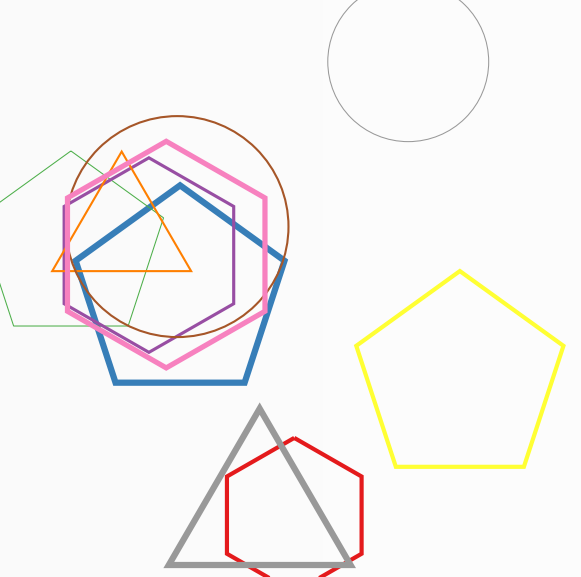[{"shape": "hexagon", "thickness": 2, "radius": 0.67, "center": [0.506, 0.107]}, {"shape": "pentagon", "thickness": 3, "radius": 0.94, "center": [0.31, 0.489]}, {"shape": "pentagon", "thickness": 0.5, "radius": 0.84, "center": [0.122, 0.57]}, {"shape": "hexagon", "thickness": 1.5, "radius": 0.84, "center": [0.256, 0.557]}, {"shape": "triangle", "thickness": 1, "radius": 0.69, "center": [0.209, 0.599]}, {"shape": "pentagon", "thickness": 2, "radius": 0.94, "center": [0.791, 0.342]}, {"shape": "circle", "thickness": 1, "radius": 0.96, "center": [0.305, 0.607]}, {"shape": "hexagon", "thickness": 2.5, "radius": 0.98, "center": [0.286, 0.558]}, {"shape": "triangle", "thickness": 3, "radius": 0.9, "center": [0.447, 0.111]}, {"shape": "circle", "thickness": 0.5, "radius": 0.69, "center": [0.702, 0.892]}]